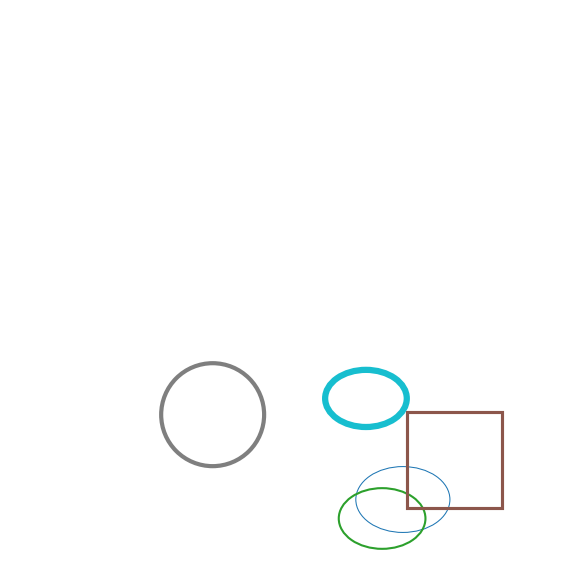[{"shape": "oval", "thickness": 0.5, "radius": 0.41, "center": [0.698, 0.134]}, {"shape": "oval", "thickness": 1, "radius": 0.38, "center": [0.662, 0.101]}, {"shape": "square", "thickness": 1.5, "radius": 0.41, "center": [0.786, 0.203]}, {"shape": "circle", "thickness": 2, "radius": 0.45, "center": [0.368, 0.281]}, {"shape": "oval", "thickness": 3, "radius": 0.35, "center": [0.634, 0.309]}]